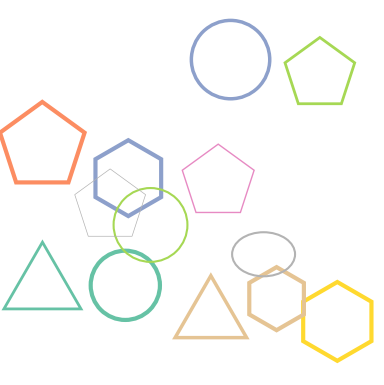[{"shape": "triangle", "thickness": 2, "radius": 0.58, "center": [0.11, 0.255]}, {"shape": "circle", "thickness": 3, "radius": 0.45, "center": [0.325, 0.259]}, {"shape": "pentagon", "thickness": 3, "radius": 0.58, "center": [0.11, 0.62]}, {"shape": "circle", "thickness": 2.5, "radius": 0.51, "center": [0.599, 0.845]}, {"shape": "hexagon", "thickness": 3, "radius": 0.49, "center": [0.333, 0.537]}, {"shape": "pentagon", "thickness": 1, "radius": 0.49, "center": [0.567, 0.527]}, {"shape": "pentagon", "thickness": 2, "radius": 0.48, "center": [0.831, 0.808]}, {"shape": "circle", "thickness": 1.5, "radius": 0.48, "center": [0.391, 0.416]}, {"shape": "hexagon", "thickness": 3, "radius": 0.51, "center": [0.876, 0.165]}, {"shape": "hexagon", "thickness": 3, "radius": 0.41, "center": [0.718, 0.224]}, {"shape": "triangle", "thickness": 2.5, "radius": 0.54, "center": [0.548, 0.177]}, {"shape": "pentagon", "thickness": 0.5, "radius": 0.48, "center": [0.286, 0.465]}, {"shape": "oval", "thickness": 1.5, "radius": 0.41, "center": [0.685, 0.34]}]